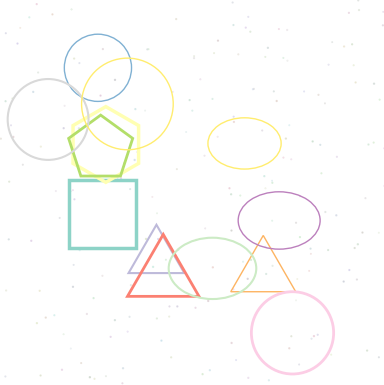[{"shape": "square", "thickness": 2.5, "radius": 0.44, "center": [0.266, 0.444]}, {"shape": "hexagon", "thickness": 2.5, "radius": 0.49, "center": [0.275, 0.625]}, {"shape": "triangle", "thickness": 1.5, "radius": 0.42, "center": [0.406, 0.333]}, {"shape": "triangle", "thickness": 2, "radius": 0.54, "center": [0.424, 0.284]}, {"shape": "circle", "thickness": 1, "radius": 0.44, "center": [0.254, 0.824]}, {"shape": "triangle", "thickness": 1, "radius": 0.49, "center": [0.684, 0.291]}, {"shape": "pentagon", "thickness": 2, "radius": 0.44, "center": [0.261, 0.614]}, {"shape": "circle", "thickness": 2, "radius": 0.53, "center": [0.76, 0.135]}, {"shape": "circle", "thickness": 1.5, "radius": 0.52, "center": [0.125, 0.69]}, {"shape": "oval", "thickness": 1, "radius": 0.53, "center": [0.725, 0.427]}, {"shape": "oval", "thickness": 1.5, "radius": 0.57, "center": [0.552, 0.303]}, {"shape": "circle", "thickness": 1, "radius": 0.59, "center": [0.331, 0.73]}, {"shape": "oval", "thickness": 1, "radius": 0.48, "center": [0.635, 0.627]}]